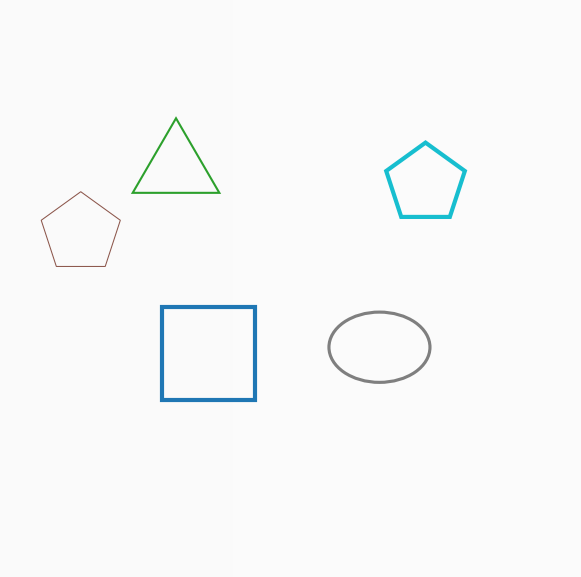[{"shape": "square", "thickness": 2, "radius": 0.4, "center": [0.359, 0.387]}, {"shape": "triangle", "thickness": 1, "radius": 0.43, "center": [0.303, 0.708]}, {"shape": "pentagon", "thickness": 0.5, "radius": 0.36, "center": [0.139, 0.596]}, {"shape": "oval", "thickness": 1.5, "radius": 0.43, "center": [0.653, 0.398]}, {"shape": "pentagon", "thickness": 2, "radius": 0.36, "center": [0.732, 0.681]}]